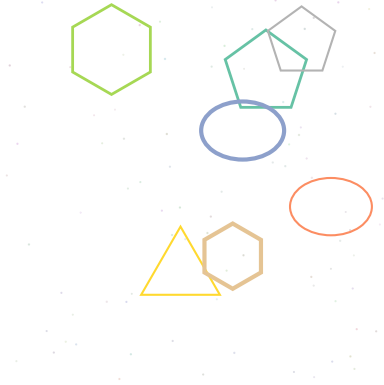[{"shape": "pentagon", "thickness": 2, "radius": 0.56, "center": [0.691, 0.811]}, {"shape": "oval", "thickness": 1.5, "radius": 0.53, "center": [0.86, 0.463]}, {"shape": "oval", "thickness": 3, "radius": 0.54, "center": [0.63, 0.661]}, {"shape": "hexagon", "thickness": 2, "radius": 0.58, "center": [0.29, 0.871]}, {"shape": "triangle", "thickness": 1.5, "radius": 0.59, "center": [0.469, 0.293]}, {"shape": "hexagon", "thickness": 3, "radius": 0.42, "center": [0.604, 0.335]}, {"shape": "pentagon", "thickness": 1.5, "radius": 0.46, "center": [0.783, 0.891]}]